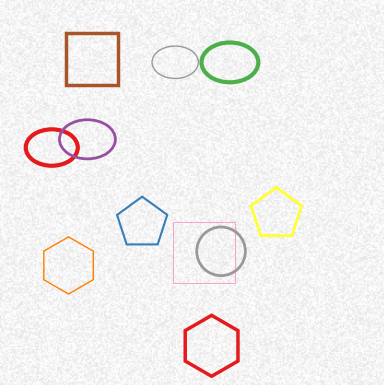[{"shape": "oval", "thickness": 3, "radius": 0.34, "center": [0.134, 0.617]}, {"shape": "hexagon", "thickness": 2.5, "radius": 0.4, "center": [0.55, 0.102]}, {"shape": "pentagon", "thickness": 1.5, "radius": 0.34, "center": [0.369, 0.421]}, {"shape": "oval", "thickness": 3, "radius": 0.37, "center": [0.597, 0.838]}, {"shape": "oval", "thickness": 2, "radius": 0.36, "center": [0.227, 0.638]}, {"shape": "hexagon", "thickness": 1, "radius": 0.37, "center": [0.178, 0.311]}, {"shape": "pentagon", "thickness": 2, "radius": 0.35, "center": [0.718, 0.444]}, {"shape": "square", "thickness": 2.5, "radius": 0.34, "center": [0.24, 0.847]}, {"shape": "square", "thickness": 0.5, "radius": 0.4, "center": [0.53, 0.344]}, {"shape": "oval", "thickness": 1, "radius": 0.3, "center": [0.455, 0.838]}, {"shape": "circle", "thickness": 2, "radius": 0.32, "center": [0.574, 0.347]}]